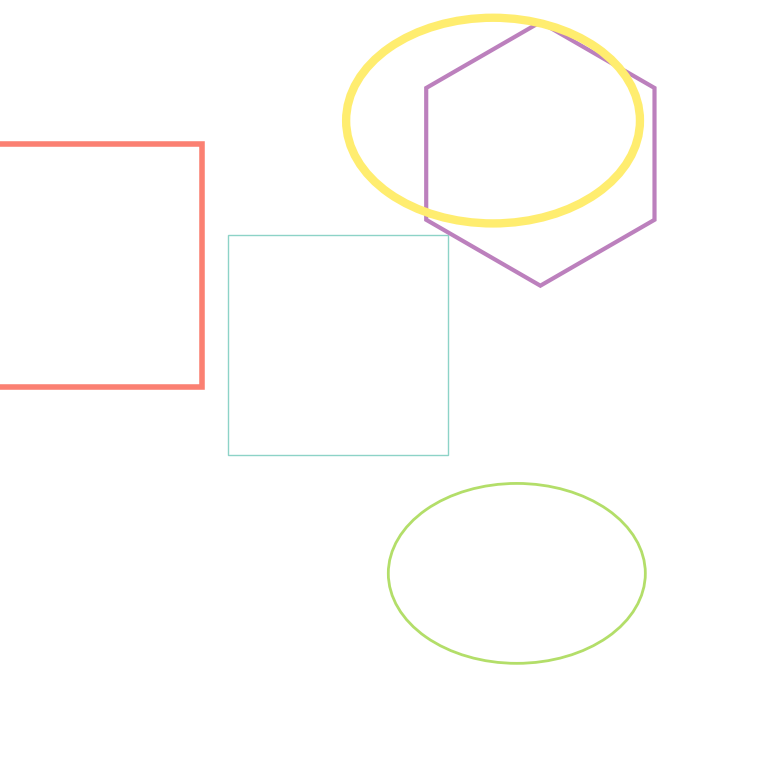[{"shape": "square", "thickness": 0.5, "radius": 0.71, "center": [0.439, 0.552]}, {"shape": "square", "thickness": 2, "radius": 0.79, "center": [0.105, 0.655]}, {"shape": "oval", "thickness": 1, "radius": 0.83, "center": [0.671, 0.255]}, {"shape": "hexagon", "thickness": 1.5, "radius": 0.86, "center": [0.702, 0.8]}, {"shape": "oval", "thickness": 3, "radius": 0.95, "center": [0.64, 0.843]}]